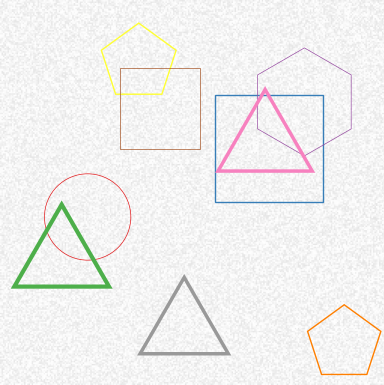[{"shape": "circle", "thickness": 0.5, "radius": 0.56, "center": [0.228, 0.436]}, {"shape": "square", "thickness": 1, "radius": 0.7, "center": [0.699, 0.615]}, {"shape": "triangle", "thickness": 3, "radius": 0.71, "center": [0.16, 0.327]}, {"shape": "hexagon", "thickness": 0.5, "radius": 0.7, "center": [0.791, 0.735]}, {"shape": "pentagon", "thickness": 1, "radius": 0.5, "center": [0.894, 0.108]}, {"shape": "pentagon", "thickness": 1, "radius": 0.51, "center": [0.36, 0.838]}, {"shape": "square", "thickness": 0.5, "radius": 0.52, "center": [0.416, 0.718]}, {"shape": "triangle", "thickness": 2.5, "radius": 0.71, "center": [0.689, 0.626]}, {"shape": "triangle", "thickness": 2.5, "radius": 0.66, "center": [0.478, 0.147]}]